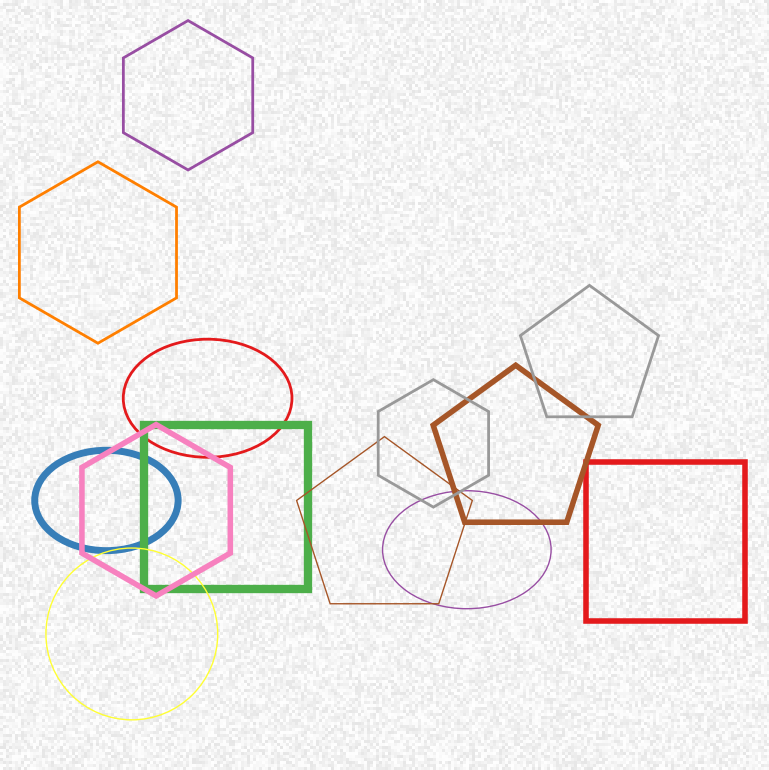[{"shape": "square", "thickness": 2, "radius": 0.52, "center": [0.865, 0.297]}, {"shape": "oval", "thickness": 1, "radius": 0.55, "center": [0.27, 0.483]}, {"shape": "oval", "thickness": 2.5, "radius": 0.47, "center": [0.138, 0.35]}, {"shape": "square", "thickness": 3, "radius": 0.53, "center": [0.294, 0.341]}, {"shape": "oval", "thickness": 0.5, "radius": 0.55, "center": [0.606, 0.286]}, {"shape": "hexagon", "thickness": 1, "radius": 0.49, "center": [0.244, 0.876]}, {"shape": "hexagon", "thickness": 1, "radius": 0.59, "center": [0.127, 0.672]}, {"shape": "circle", "thickness": 0.5, "radius": 0.56, "center": [0.171, 0.177]}, {"shape": "pentagon", "thickness": 0.5, "radius": 0.6, "center": [0.499, 0.313]}, {"shape": "pentagon", "thickness": 2, "radius": 0.56, "center": [0.67, 0.413]}, {"shape": "hexagon", "thickness": 2, "radius": 0.56, "center": [0.203, 0.337]}, {"shape": "hexagon", "thickness": 1, "radius": 0.41, "center": [0.563, 0.424]}, {"shape": "pentagon", "thickness": 1, "radius": 0.47, "center": [0.766, 0.535]}]